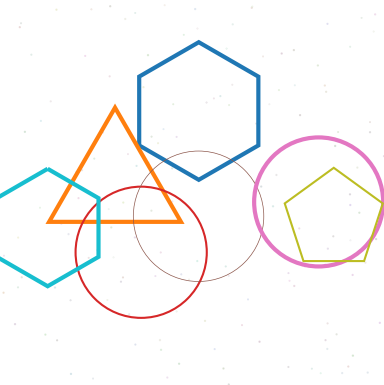[{"shape": "hexagon", "thickness": 3, "radius": 0.89, "center": [0.516, 0.712]}, {"shape": "triangle", "thickness": 3, "radius": 0.99, "center": [0.299, 0.523]}, {"shape": "circle", "thickness": 1.5, "radius": 0.85, "center": [0.367, 0.345]}, {"shape": "circle", "thickness": 0.5, "radius": 0.85, "center": [0.516, 0.438]}, {"shape": "circle", "thickness": 3, "radius": 0.84, "center": [0.828, 0.476]}, {"shape": "pentagon", "thickness": 1.5, "radius": 0.67, "center": [0.867, 0.43]}, {"shape": "hexagon", "thickness": 3, "radius": 0.76, "center": [0.124, 0.409]}]